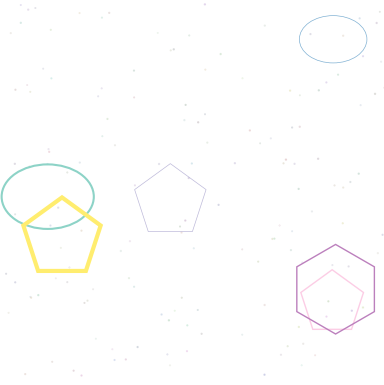[{"shape": "oval", "thickness": 1.5, "radius": 0.6, "center": [0.124, 0.489]}, {"shape": "pentagon", "thickness": 0.5, "radius": 0.49, "center": [0.442, 0.477]}, {"shape": "oval", "thickness": 0.5, "radius": 0.44, "center": [0.865, 0.898]}, {"shape": "pentagon", "thickness": 1, "radius": 0.43, "center": [0.863, 0.214]}, {"shape": "hexagon", "thickness": 1, "radius": 0.58, "center": [0.872, 0.249]}, {"shape": "pentagon", "thickness": 3, "radius": 0.53, "center": [0.161, 0.382]}]